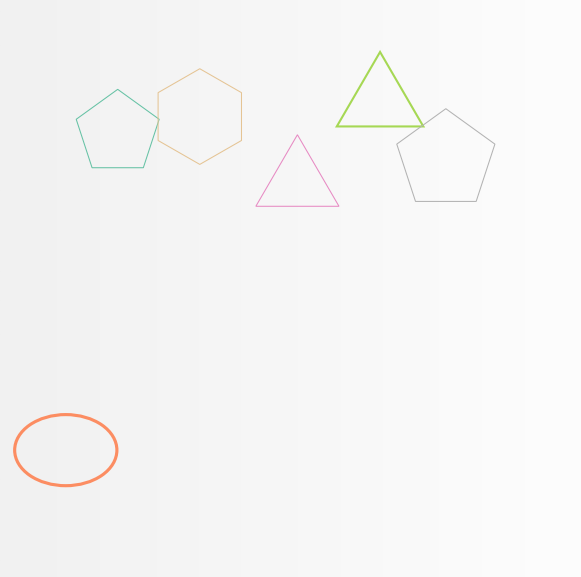[{"shape": "pentagon", "thickness": 0.5, "radius": 0.38, "center": [0.202, 0.769]}, {"shape": "oval", "thickness": 1.5, "radius": 0.44, "center": [0.113, 0.22]}, {"shape": "triangle", "thickness": 0.5, "radius": 0.41, "center": [0.512, 0.683]}, {"shape": "triangle", "thickness": 1, "radius": 0.43, "center": [0.654, 0.823]}, {"shape": "hexagon", "thickness": 0.5, "radius": 0.41, "center": [0.344, 0.797]}, {"shape": "pentagon", "thickness": 0.5, "radius": 0.44, "center": [0.767, 0.722]}]